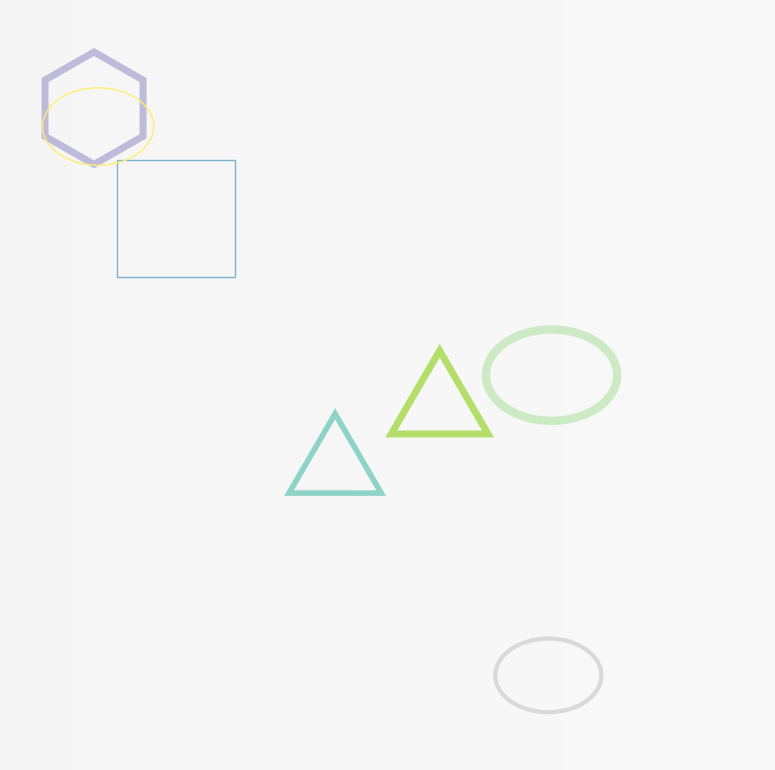[{"shape": "triangle", "thickness": 2, "radius": 0.34, "center": [0.432, 0.394]}, {"shape": "hexagon", "thickness": 2.5, "radius": 0.37, "center": [0.121, 0.86]}, {"shape": "square", "thickness": 0.5, "radius": 0.38, "center": [0.227, 0.716]}, {"shape": "triangle", "thickness": 2.5, "radius": 0.36, "center": [0.567, 0.472]}, {"shape": "oval", "thickness": 1.5, "radius": 0.34, "center": [0.707, 0.123]}, {"shape": "oval", "thickness": 3, "radius": 0.42, "center": [0.712, 0.513]}, {"shape": "oval", "thickness": 0.5, "radius": 0.36, "center": [0.127, 0.836]}]